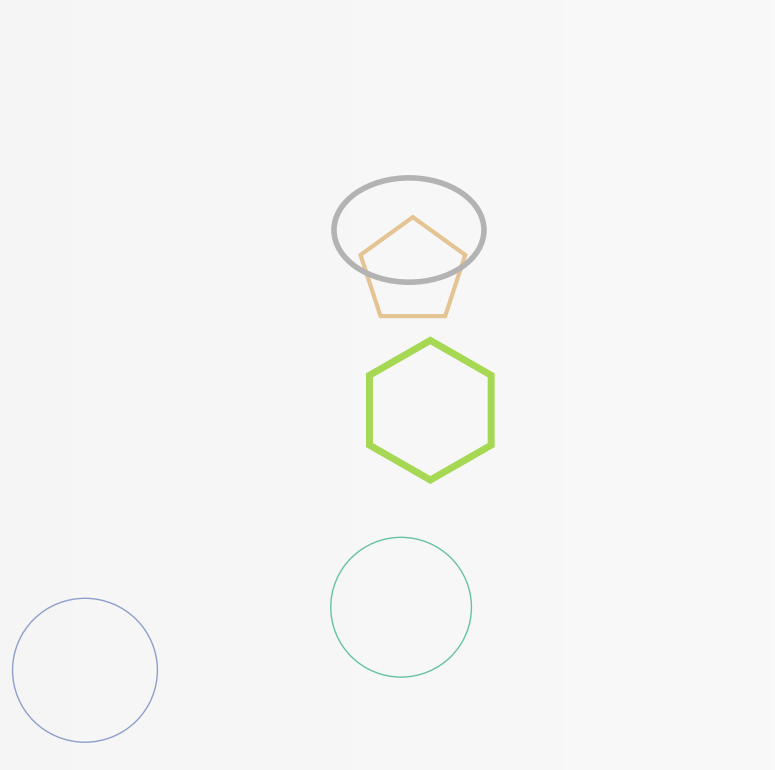[{"shape": "circle", "thickness": 0.5, "radius": 0.45, "center": [0.518, 0.211]}, {"shape": "circle", "thickness": 0.5, "radius": 0.47, "center": [0.11, 0.13]}, {"shape": "hexagon", "thickness": 2.5, "radius": 0.45, "center": [0.555, 0.467]}, {"shape": "pentagon", "thickness": 1.5, "radius": 0.36, "center": [0.533, 0.647]}, {"shape": "oval", "thickness": 2, "radius": 0.48, "center": [0.528, 0.701]}]